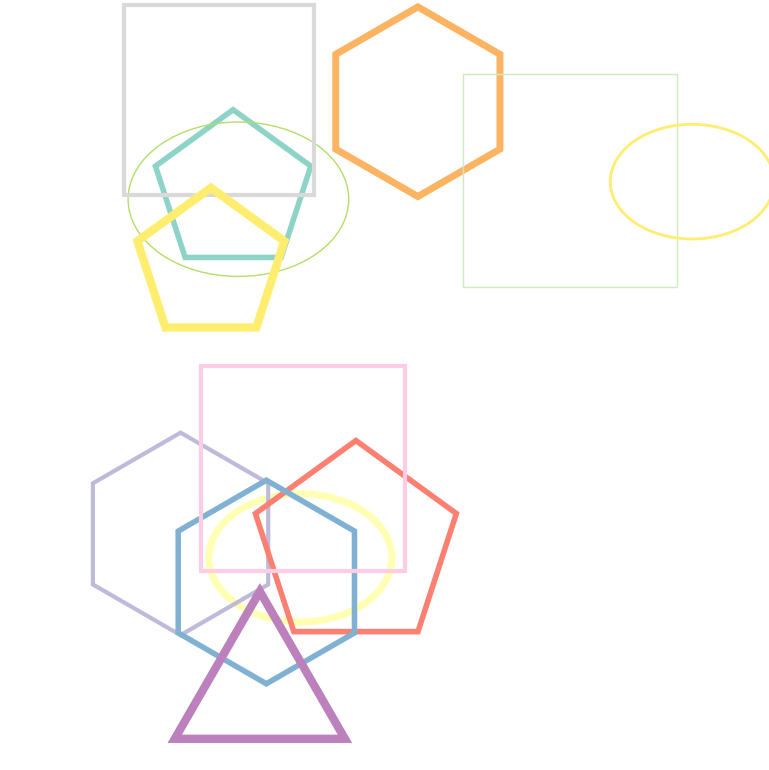[{"shape": "pentagon", "thickness": 2, "radius": 0.53, "center": [0.303, 0.751]}, {"shape": "oval", "thickness": 2.5, "radius": 0.59, "center": [0.39, 0.276]}, {"shape": "hexagon", "thickness": 1.5, "radius": 0.66, "center": [0.234, 0.307]}, {"shape": "pentagon", "thickness": 2, "radius": 0.69, "center": [0.462, 0.291]}, {"shape": "hexagon", "thickness": 2, "radius": 0.66, "center": [0.346, 0.244]}, {"shape": "hexagon", "thickness": 2.5, "radius": 0.62, "center": [0.543, 0.868]}, {"shape": "oval", "thickness": 0.5, "radius": 0.72, "center": [0.31, 0.741]}, {"shape": "square", "thickness": 1.5, "radius": 0.66, "center": [0.393, 0.391]}, {"shape": "square", "thickness": 1.5, "radius": 0.62, "center": [0.284, 0.871]}, {"shape": "triangle", "thickness": 3, "radius": 0.64, "center": [0.337, 0.104]}, {"shape": "square", "thickness": 0.5, "radius": 0.69, "center": [0.74, 0.766]}, {"shape": "oval", "thickness": 1, "radius": 0.53, "center": [0.899, 0.764]}, {"shape": "pentagon", "thickness": 3, "radius": 0.5, "center": [0.274, 0.656]}]